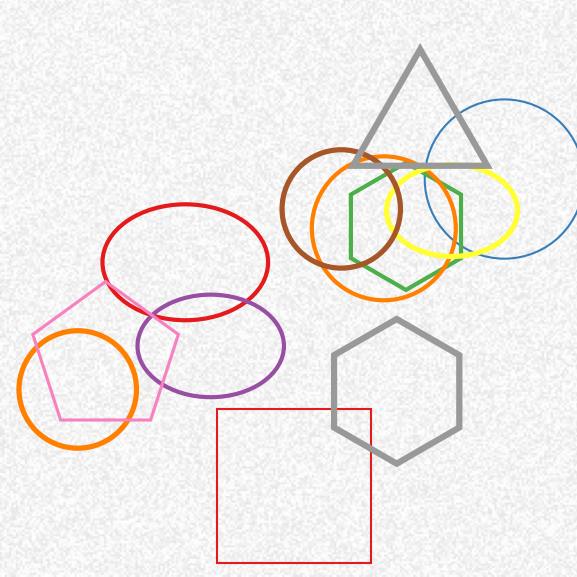[{"shape": "square", "thickness": 1, "radius": 0.67, "center": [0.509, 0.158]}, {"shape": "oval", "thickness": 2, "radius": 0.72, "center": [0.321, 0.545]}, {"shape": "circle", "thickness": 1, "radius": 0.69, "center": [0.873, 0.689]}, {"shape": "hexagon", "thickness": 2, "radius": 0.55, "center": [0.703, 0.607]}, {"shape": "oval", "thickness": 2, "radius": 0.63, "center": [0.365, 0.4]}, {"shape": "circle", "thickness": 2.5, "radius": 0.51, "center": [0.135, 0.325]}, {"shape": "circle", "thickness": 2, "radius": 0.62, "center": [0.665, 0.604]}, {"shape": "oval", "thickness": 2.5, "radius": 0.57, "center": [0.783, 0.634]}, {"shape": "circle", "thickness": 2.5, "radius": 0.51, "center": [0.591, 0.637]}, {"shape": "pentagon", "thickness": 1.5, "radius": 0.66, "center": [0.183, 0.379]}, {"shape": "triangle", "thickness": 3, "radius": 0.67, "center": [0.728, 0.779]}, {"shape": "hexagon", "thickness": 3, "radius": 0.63, "center": [0.687, 0.321]}]